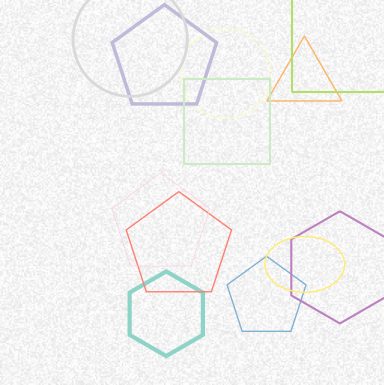[{"shape": "hexagon", "thickness": 3, "radius": 0.55, "center": [0.432, 0.185]}, {"shape": "circle", "thickness": 0.5, "radius": 0.58, "center": [0.586, 0.81]}, {"shape": "pentagon", "thickness": 2.5, "radius": 0.71, "center": [0.427, 0.845]}, {"shape": "pentagon", "thickness": 1, "radius": 0.72, "center": [0.465, 0.358]}, {"shape": "pentagon", "thickness": 1, "radius": 0.54, "center": [0.692, 0.227]}, {"shape": "triangle", "thickness": 1, "radius": 0.56, "center": [0.791, 0.794]}, {"shape": "square", "thickness": 1.5, "radius": 0.68, "center": [0.894, 0.899]}, {"shape": "pentagon", "thickness": 0.5, "radius": 0.67, "center": [0.418, 0.417]}, {"shape": "circle", "thickness": 2, "radius": 0.74, "center": [0.338, 0.898]}, {"shape": "hexagon", "thickness": 1.5, "radius": 0.73, "center": [0.883, 0.306]}, {"shape": "square", "thickness": 1.5, "radius": 0.55, "center": [0.59, 0.684]}, {"shape": "oval", "thickness": 1, "radius": 0.52, "center": [0.792, 0.313]}]